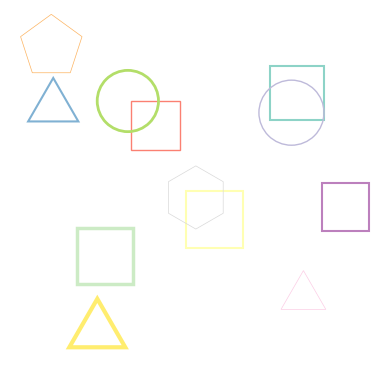[{"shape": "square", "thickness": 1.5, "radius": 0.35, "center": [0.772, 0.759]}, {"shape": "square", "thickness": 1.5, "radius": 0.37, "center": [0.558, 0.429]}, {"shape": "circle", "thickness": 1, "radius": 0.42, "center": [0.757, 0.707]}, {"shape": "square", "thickness": 1, "radius": 0.31, "center": [0.404, 0.674]}, {"shape": "triangle", "thickness": 1.5, "radius": 0.38, "center": [0.138, 0.722]}, {"shape": "pentagon", "thickness": 0.5, "radius": 0.42, "center": [0.133, 0.879]}, {"shape": "circle", "thickness": 2, "radius": 0.4, "center": [0.332, 0.738]}, {"shape": "triangle", "thickness": 0.5, "radius": 0.34, "center": [0.788, 0.23]}, {"shape": "hexagon", "thickness": 0.5, "radius": 0.41, "center": [0.509, 0.487]}, {"shape": "square", "thickness": 1.5, "radius": 0.31, "center": [0.897, 0.463]}, {"shape": "square", "thickness": 2.5, "radius": 0.36, "center": [0.272, 0.335]}, {"shape": "triangle", "thickness": 3, "radius": 0.42, "center": [0.253, 0.14]}]